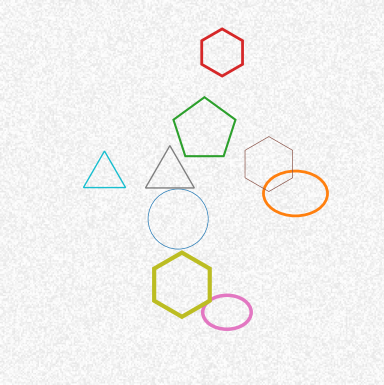[{"shape": "circle", "thickness": 0.5, "radius": 0.39, "center": [0.463, 0.431]}, {"shape": "oval", "thickness": 2, "radius": 0.42, "center": [0.768, 0.497]}, {"shape": "pentagon", "thickness": 1.5, "radius": 0.42, "center": [0.531, 0.663]}, {"shape": "hexagon", "thickness": 2, "radius": 0.31, "center": [0.577, 0.864]}, {"shape": "hexagon", "thickness": 0.5, "radius": 0.36, "center": [0.698, 0.574]}, {"shape": "oval", "thickness": 2.5, "radius": 0.31, "center": [0.59, 0.189]}, {"shape": "triangle", "thickness": 1, "radius": 0.37, "center": [0.441, 0.548]}, {"shape": "hexagon", "thickness": 3, "radius": 0.42, "center": [0.473, 0.261]}, {"shape": "triangle", "thickness": 1, "radius": 0.32, "center": [0.271, 0.544]}]